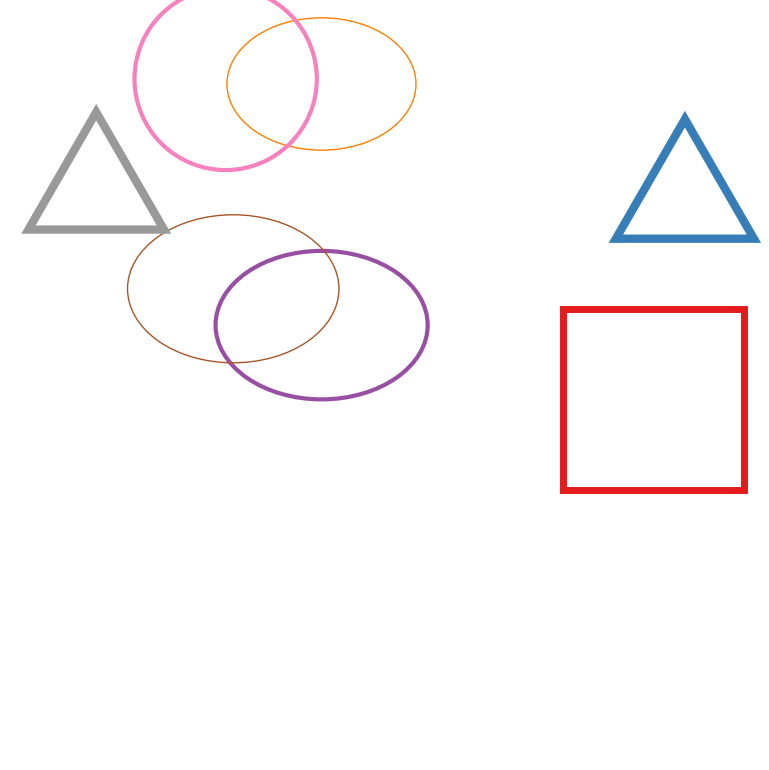[{"shape": "square", "thickness": 2.5, "radius": 0.59, "center": [0.848, 0.481]}, {"shape": "triangle", "thickness": 3, "radius": 0.52, "center": [0.889, 0.742]}, {"shape": "oval", "thickness": 1.5, "radius": 0.69, "center": [0.418, 0.578]}, {"shape": "oval", "thickness": 0.5, "radius": 0.61, "center": [0.417, 0.891]}, {"shape": "oval", "thickness": 0.5, "radius": 0.69, "center": [0.303, 0.625]}, {"shape": "circle", "thickness": 1.5, "radius": 0.59, "center": [0.293, 0.898]}, {"shape": "triangle", "thickness": 3, "radius": 0.51, "center": [0.125, 0.753]}]